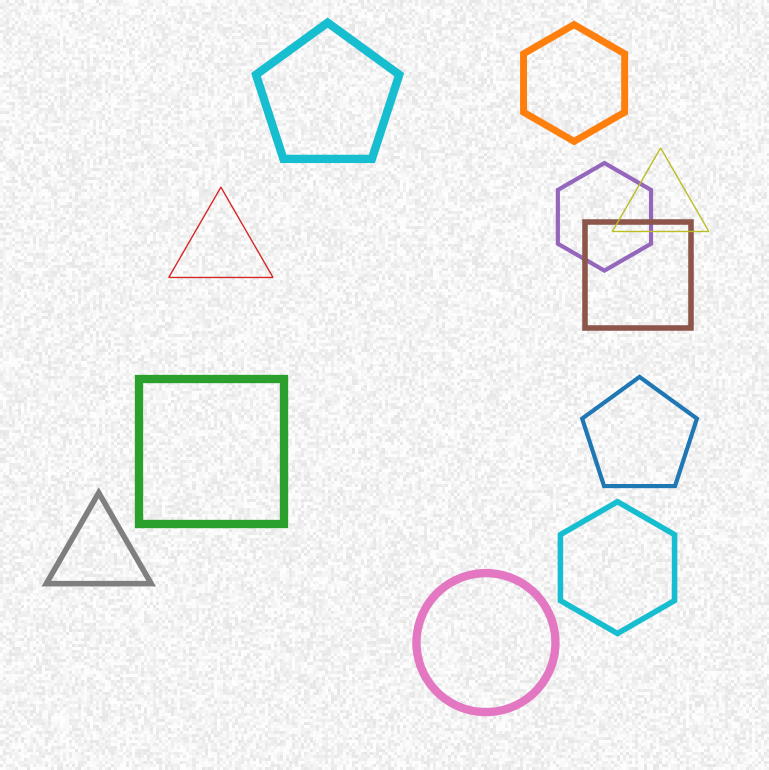[{"shape": "pentagon", "thickness": 1.5, "radius": 0.39, "center": [0.831, 0.432]}, {"shape": "hexagon", "thickness": 2.5, "radius": 0.38, "center": [0.746, 0.892]}, {"shape": "square", "thickness": 3, "radius": 0.47, "center": [0.275, 0.414]}, {"shape": "triangle", "thickness": 0.5, "radius": 0.39, "center": [0.287, 0.679]}, {"shape": "hexagon", "thickness": 1.5, "radius": 0.35, "center": [0.785, 0.718]}, {"shape": "square", "thickness": 2, "radius": 0.35, "center": [0.828, 0.643]}, {"shape": "circle", "thickness": 3, "radius": 0.45, "center": [0.631, 0.165]}, {"shape": "triangle", "thickness": 2, "radius": 0.39, "center": [0.128, 0.281]}, {"shape": "triangle", "thickness": 0.5, "radius": 0.36, "center": [0.858, 0.736]}, {"shape": "hexagon", "thickness": 2, "radius": 0.43, "center": [0.802, 0.263]}, {"shape": "pentagon", "thickness": 3, "radius": 0.49, "center": [0.426, 0.873]}]